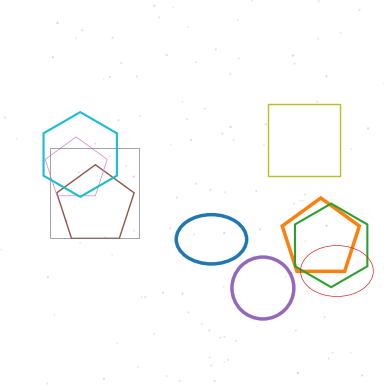[{"shape": "oval", "thickness": 2.5, "radius": 0.46, "center": [0.549, 0.378]}, {"shape": "pentagon", "thickness": 2.5, "radius": 0.53, "center": [0.833, 0.38]}, {"shape": "hexagon", "thickness": 1.5, "radius": 0.54, "center": [0.86, 0.363]}, {"shape": "oval", "thickness": 0.5, "radius": 0.47, "center": [0.875, 0.296]}, {"shape": "circle", "thickness": 2.5, "radius": 0.4, "center": [0.683, 0.252]}, {"shape": "pentagon", "thickness": 1, "radius": 0.53, "center": [0.248, 0.466]}, {"shape": "pentagon", "thickness": 0.5, "radius": 0.42, "center": [0.198, 0.56]}, {"shape": "square", "thickness": 0.5, "radius": 0.58, "center": [0.245, 0.499]}, {"shape": "square", "thickness": 1, "radius": 0.47, "center": [0.789, 0.636]}, {"shape": "hexagon", "thickness": 1.5, "radius": 0.55, "center": [0.208, 0.599]}]